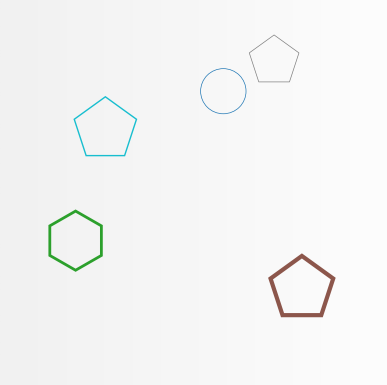[{"shape": "circle", "thickness": 0.5, "radius": 0.29, "center": [0.576, 0.763]}, {"shape": "hexagon", "thickness": 2, "radius": 0.38, "center": [0.195, 0.375]}, {"shape": "pentagon", "thickness": 3, "radius": 0.43, "center": [0.779, 0.25]}, {"shape": "pentagon", "thickness": 0.5, "radius": 0.34, "center": [0.707, 0.842]}, {"shape": "pentagon", "thickness": 1, "radius": 0.42, "center": [0.272, 0.664]}]